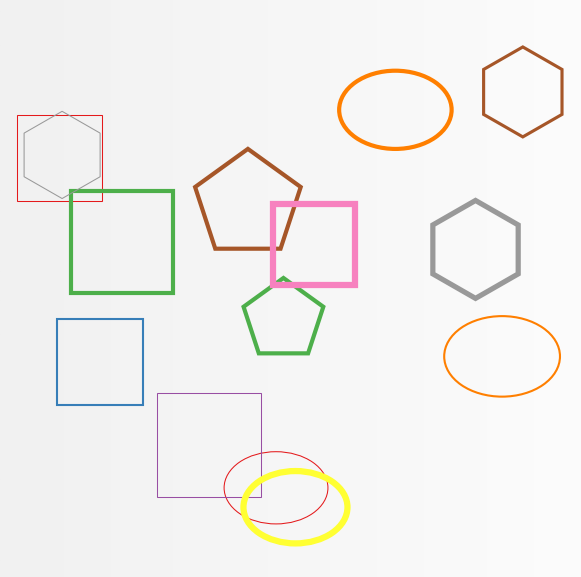[{"shape": "square", "thickness": 0.5, "radius": 0.37, "center": [0.102, 0.726]}, {"shape": "oval", "thickness": 0.5, "radius": 0.45, "center": [0.475, 0.154]}, {"shape": "square", "thickness": 1, "radius": 0.37, "center": [0.172, 0.372]}, {"shape": "pentagon", "thickness": 2, "radius": 0.36, "center": [0.488, 0.446]}, {"shape": "square", "thickness": 2, "radius": 0.44, "center": [0.209, 0.58]}, {"shape": "square", "thickness": 0.5, "radius": 0.45, "center": [0.36, 0.229]}, {"shape": "oval", "thickness": 1, "radius": 0.5, "center": [0.864, 0.382]}, {"shape": "oval", "thickness": 2, "radius": 0.48, "center": [0.68, 0.809]}, {"shape": "oval", "thickness": 3, "radius": 0.45, "center": [0.508, 0.121]}, {"shape": "pentagon", "thickness": 2, "radius": 0.48, "center": [0.427, 0.646]}, {"shape": "hexagon", "thickness": 1.5, "radius": 0.39, "center": [0.899, 0.84]}, {"shape": "square", "thickness": 3, "radius": 0.35, "center": [0.54, 0.576]}, {"shape": "hexagon", "thickness": 0.5, "radius": 0.38, "center": [0.107, 0.731]}, {"shape": "hexagon", "thickness": 2.5, "radius": 0.42, "center": [0.818, 0.567]}]